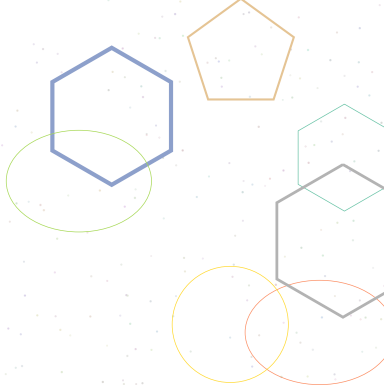[{"shape": "hexagon", "thickness": 0.5, "radius": 0.69, "center": [0.895, 0.591]}, {"shape": "oval", "thickness": 0.5, "radius": 0.97, "center": [0.83, 0.136]}, {"shape": "hexagon", "thickness": 3, "radius": 0.89, "center": [0.29, 0.698]}, {"shape": "oval", "thickness": 0.5, "radius": 0.94, "center": [0.205, 0.53]}, {"shape": "circle", "thickness": 0.5, "radius": 0.75, "center": [0.598, 0.157]}, {"shape": "pentagon", "thickness": 1.5, "radius": 0.72, "center": [0.626, 0.859]}, {"shape": "hexagon", "thickness": 2, "radius": 0.99, "center": [0.891, 0.374]}]